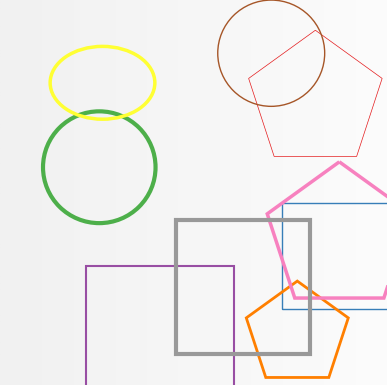[{"shape": "pentagon", "thickness": 0.5, "radius": 0.91, "center": [0.814, 0.74]}, {"shape": "square", "thickness": 1, "radius": 0.69, "center": [0.865, 0.336]}, {"shape": "circle", "thickness": 3, "radius": 0.73, "center": [0.256, 0.566]}, {"shape": "square", "thickness": 1.5, "radius": 0.96, "center": [0.413, 0.118]}, {"shape": "pentagon", "thickness": 2, "radius": 0.69, "center": [0.767, 0.132]}, {"shape": "oval", "thickness": 2.5, "radius": 0.68, "center": [0.265, 0.785]}, {"shape": "circle", "thickness": 1, "radius": 0.69, "center": [0.7, 0.862]}, {"shape": "pentagon", "thickness": 2.5, "radius": 0.98, "center": [0.876, 0.384]}, {"shape": "square", "thickness": 3, "radius": 0.87, "center": [0.626, 0.254]}]